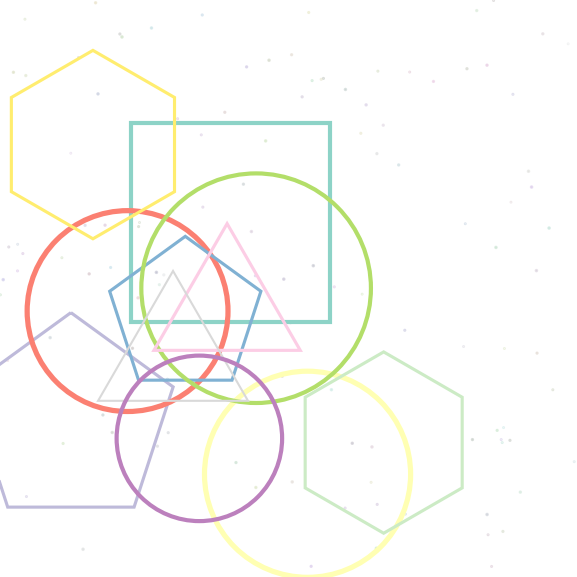[{"shape": "square", "thickness": 2, "radius": 0.86, "center": [0.399, 0.614]}, {"shape": "circle", "thickness": 2.5, "radius": 0.89, "center": [0.533, 0.178]}, {"shape": "pentagon", "thickness": 1.5, "radius": 0.93, "center": [0.123, 0.272]}, {"shape": "circle", "thickness": 2.5, "radius": 0.87, "center": [0.221, 0.46]}, {"shape": "pentagon", "thickness": 1.5, "radius": 0.69, "center": [0.321, 0.452]}, {"shape": "circle", "thickness": 2, "radius": 0.99, "center": [0.444, 0.5]}, {"shape": "triangle", "thickness": 1.5, "radius": 0.73, "center": [0.393, 0.466]}, {"shape": "triangle", "thickness": 1, "radius": 0.75, "center": [0.3, 0.38]}, {"shape": "circle", "thickness": 2, "radius": 0.72, "center": [0.345, 0.24]}, {"shape": "hexagon", "thickness": 1.5, "radius": 0.78, "center": [0.664, 0.233]}, {"shape": "hexagon", "thickness": 1.5, "radius": 0.82, "center": [0.161, 0.749]}]